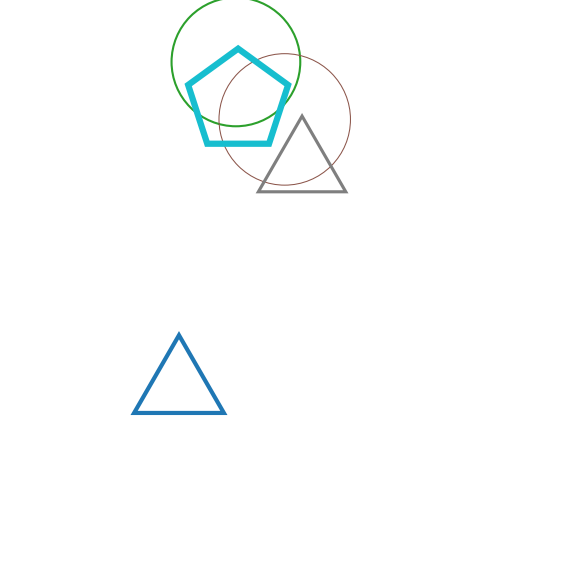[{"shape": "triangle", "thickness": 2, "radius": 0.45, "center": [0.31, 0.329]}, {"shape": "circle", "thickness": 1, "radius": 0.56, "center": [0.409, 0.892]}, {"shape": "circle", "thickness": 0.5, "radius": 0.57, "center": [0.493, 0.792]}, {"shape": "triangle", "thickness": 1.5, "radius": 0.44, "center": [0.523, 0.711]}, {"shape": "pentagon", "thickness": 3, "radius": 0.45, "center": [0.412, 0.824]}]